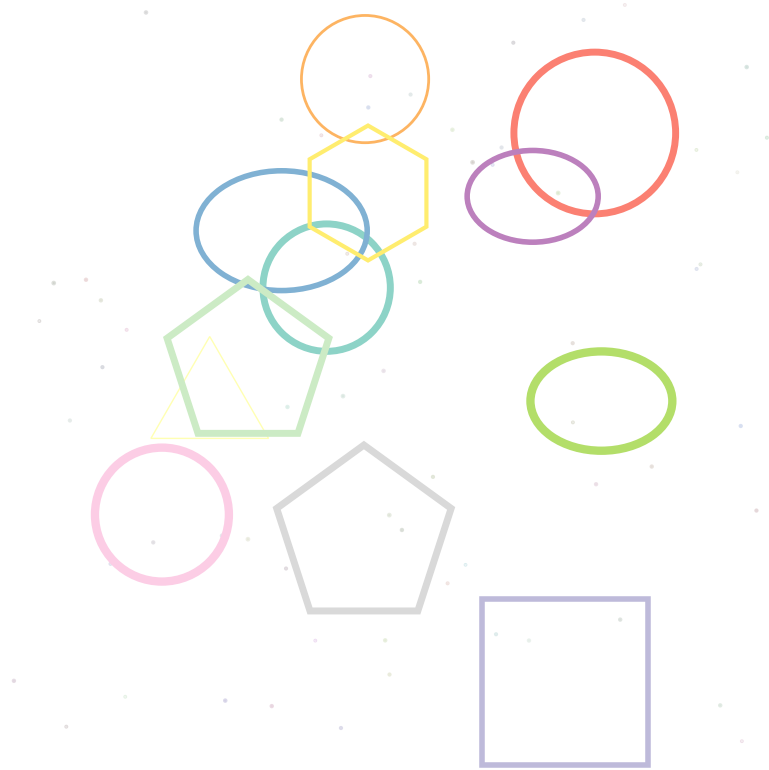[{"shape": "circle", "thickness": 2.5, "radius": 0.41, "center": [0.424, 0.626]}, {"shape": "triangle", "thickness": 0.5, "radius": 0.44, "center": [0.272, 0.475]}, {"shape": "square", "thickness": 2, "radius": 0.54, "center": [0.733, 0.114]}, {"shape": "circle", "thickness": 2.5, "radius": 0.53, "center": [0.772, 0.827]}, {"shape": "oval", "thickness": 2, "radius": 0.56, "center": [0.366, 0.7]}, {"shape": "circle", "thickness": 1, "radius": 0.41, "center": [0.474, 0.897]}, {"shape": "oval", "thickness": 3, "radius": 0.46, "center": [0.781, 0.479]}, {"shape": "circle", "thickness": 3, "radius": 0.43, "center": [0.21, 0.332]}, {"shape": "pentagon", "thickness": 2.5, "radius": 0.6, "center": [0.473, 0.303]}, {"shape": "oval", "thickness": 2, "radius": 0.43, "center": [0.692, 0.745]}, {"shape": "pentagon", "thickness": 2.5, "radius": 0.55, "center": [0.322, 0.527]}, {"shape": "hexagon", "thickness": 1.5, "radius": 0.44, "center": [0.478, 0.749]}]